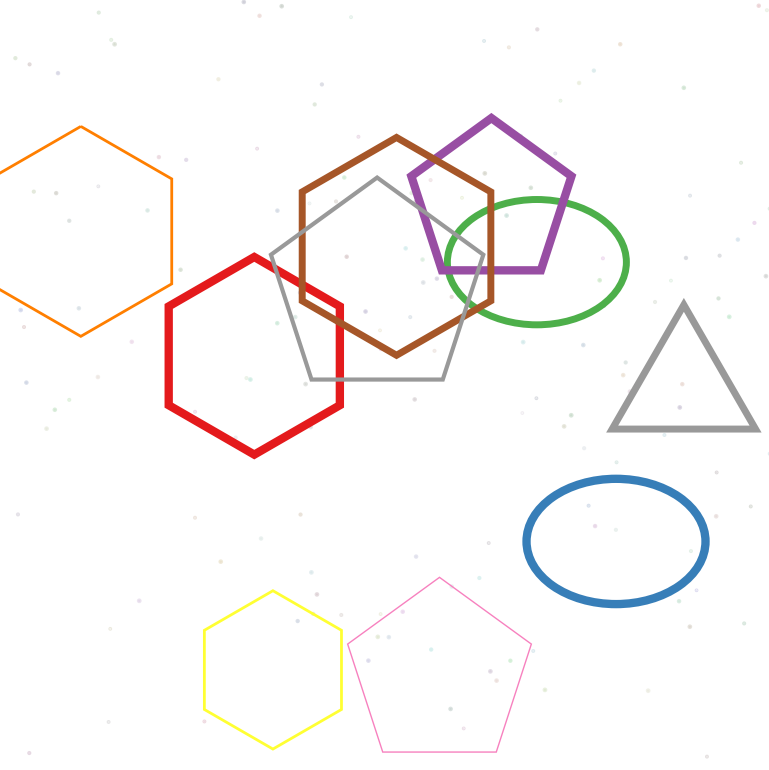[{"shape": "hexagon", "thickness": 3, "radius": 0.64, "center": [0.33, 0.538]}, {"shape": "oval", "thickness": 3, "radius": 0.58, "center": [0.8, 0.297]}, {"shape": "oval", "thickness": 2.5, "radius": 0.58, "center": [0.697, 0.66]}, {"shape": "pentagon", "thickness": 3, "radius": 0.55, "center": [0.638, 0.737]}, {"shape": "hexagon", "thickness": 1, "radius": 0.68, "center": [0.105, 0.7]}, {"shape": "hexagon", "thickness": 1, "radius": 0.51, "center": [0.354, 0.13]}, {"shape": "hexagon", "thickness": 2.5, "radius": 0.71, "center": [0.515, 0.68]}, {"shape": "pentagon", "thickness": 0.5, "radius": 0.63, "center": [0.571, 0.125]}, {"shape": "pentagon", "thickness": 1.5, "radius": 0.73, "center": [0.49, 0.624]}, {"shape": "triangle", "thickness": 2.5, "radius": 0.54, "center": [0.888, 0.497]}]